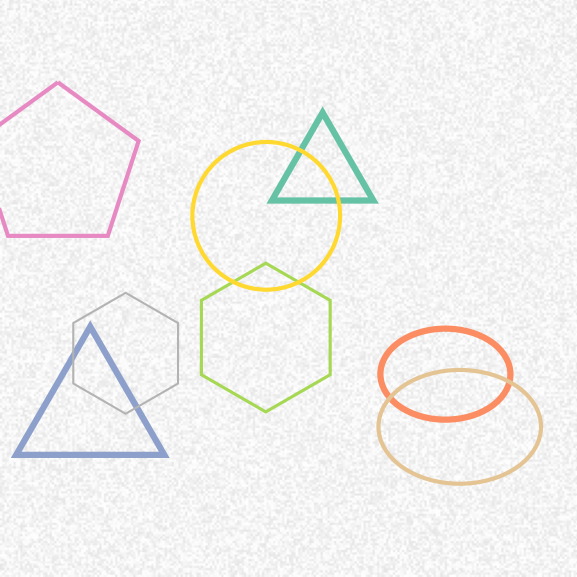[{"shape": "triangle", "thickness": 3, "radius": 0.51, "center": [0.559, 0.703]}, {"shape": "oval", "thickness": 3, "radius": 0.56, "center": [0.771, 0.351]}, {"shape": "triangle", "thickness": 3, "radius": 0.74, "center": [0.156, 0.286]}, {"shape": "pentagon", "thickness": 2, "radius": 0.73, "center": [0.1, 0.71]}, {"shape": "hexagon", "thickness": 1.5, "radius": 0.64, "center": [0.46, 0.415]}, {"shape": "circle", "thickness": 2, "radius": 0.64, "center": [0.461, 0.625]}, {"shape": "oval", "thickness": 2, "radius": 0.7, "center": [0.796, 0.26]}, {"shape": "hexagon", "thickness": 1, "radius": 0.52, "center": [0.218, 0.387]}]